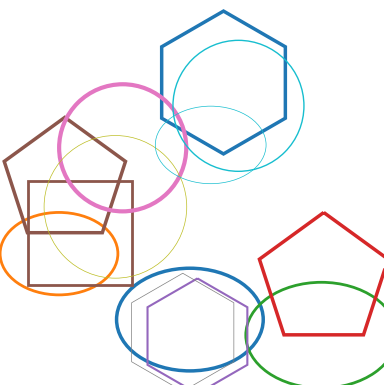[{"shape": "oval", "thickness": 2.5, "radius": 0.95, "center": [0.493, 0.17]}, {"shape": "hexagon", "thickness": 2.5, "radius": 0.93, "center": [0.581, 0.786]}, {"shape": "oval", "thickness": 2, "radius": 0.76, "center": [0.153, 0.341]}, {"shape": "oval", "thickness": 2, "radius": 0.98, "center": [0.835, 0.129]}, {"shape": "pentagon", "thickness": 2.5, "radius": 0.88, "center": [0.841, 0.272]}, {"shape": "hexagon", "thickness": 1.5, "radius": 0.75, "center": [0.513, 0.127]}, {"shape": "square", "thickness": 2, "radius": 0.68, "center": [0.207, 0.394]}, {"shape": "pentagon", "thickness": 2.5, "radius": 0.83, "center": [0.168, 0.53]}, {"shape": "circle", "thickness": 3, "radius": 0.83, "center": [0.319, 0.616]}, {"shape": "hexagon", "thickness": 0.5, "radius": 0.77, "center": [0.475, 0.137]}, {"shape": "circle", "thickness": 0.5, "radius": 0.93, "center": [0.3, 0.463]}, {"shape": "oval", "thickness": 0.5, "radius": 0.72, "center": [0.547, 0.624]}, {"shape": "circle", "thickness": 1, "radius": 0.85, "center": [0.619, 0.725]}]